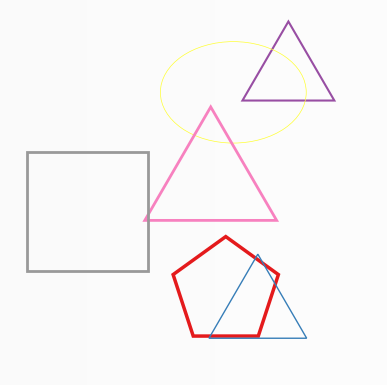[{"shape": "pentagon", "thickness": 2.5, "radius": 0.71, "center": [0.583, 0.243]}, {"shape": "triangle", "thickness": 1, "radius": 0.73, "center": [0.665, 0.194]}, {"shape": "triangle", "thickness": 1.5, "radius": 0.68, "center": [0.744, 0.807]}, {"shape": "oval", "thickness": 0.5, "radius": 0.94, "center": [0.602, 0.76]}, {"shape": "triangle", "thickness": 2, "radius": 0.98, "center": [0.544, 0.526]}, {"shape": "square", "thickness": 2, "radius": 0.78, "center": [0.226, 0.451]}]